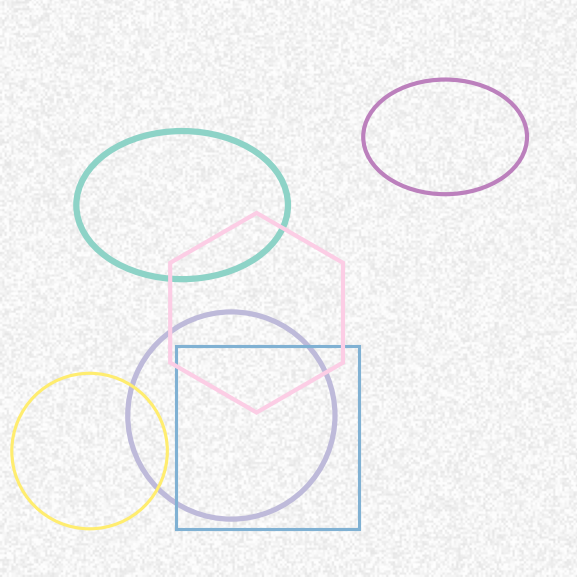[{"shape": "oval", "thickness": 3, "radius": 0.92, "center": [0.315, 0.644]}, {"shape": "circle", "thickness": 2.5, "radius": 0.9, "center": [0.401, 0.28]}, {"shape": "square", "thickness": 1.5, "radius": 0.79, "center": [0.464, 0.241]}, {"shape": "hexagon", "thickness": 2, "radius": 0.86, "center": [0.444, 0.458]}, {"shape": "oval", "thickness": 2, "radius": 0.71, "center": [0.771, 0.762]}, {"shape": "circle", "thickness": 1.5, "radius": 0.67, "center": [0.155, 0.218]}]